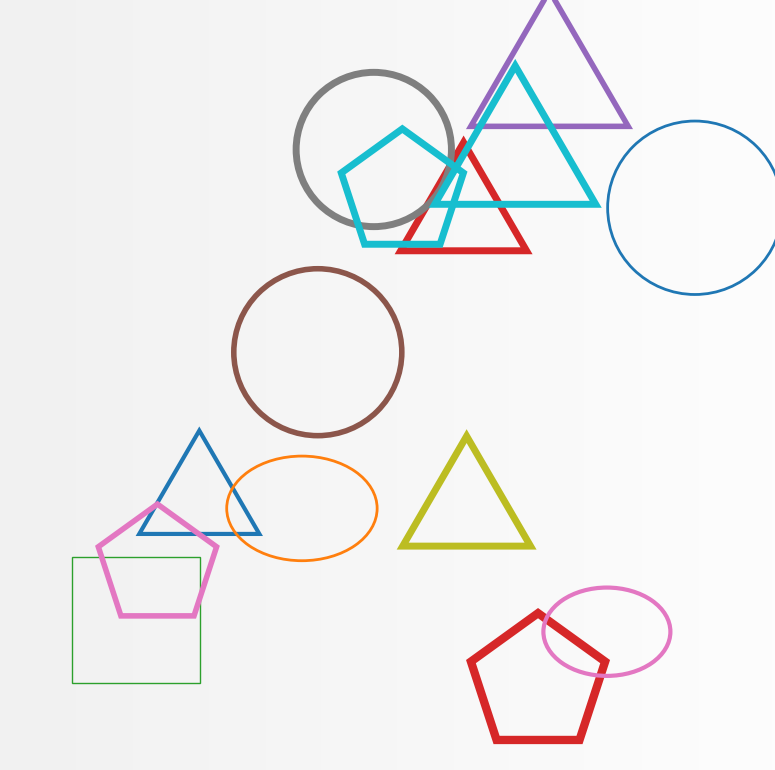[{"shape": "circle", "thickness": 1, "radius": 0.56, "center": [0.897, 0.73]}, {"shape": "triangle", "thickness": 1.5, "radius": 0.45, "center": [0.257, 0.351]}, {"shape": "oval", "thickness": 1, "radius": 0.49, "center": [0.39, 0.34]}, {"shape": "square", "thickness": 0.5, "radius": 0.41, "center": [0.175, 0.195]}, {"shape": "triangle", "thickness": 2.5, "radius": 0.47, "center": [0.598, 0.721]}, {"shape": "pentagon", "thickness": 3, "radius": 0.46, "center": [0.694, 0.113]}, {"shape": "triangle", "thickness": 2, "radius": 0.59, "center": [0.709, 0.895]}, {"shape": "circle", "thickness": 2, "radius": 0.54, "center": [0.41, 0.543]}, {"shape": "pentagon", "thickness": 2, "radius": 0.4, "center": [0.203, 0.265]}, {"shape": "oval", "thickness": 1.5, "radius": 0.41, "center": [0.783, 0.18]}, {"shape": "circle", "thickness": 2.5, "radius": 0.5, "center": [0.482, 0.806]}, {"shape": "triangle", "thickness": 2.5, "radius": 0.48, "center": [0.602, 0.338]}, {"shape": "triangle", "thickness": 2.5, "radius": 0.6, "center": [0.665, 0.795]}, {"shape": "pentagon", "thickness": 2.5, "radius": 0.41, "center": [0.519, 0.75]}]